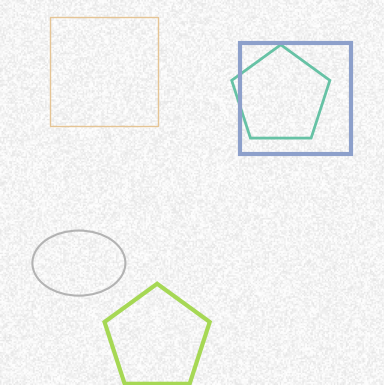[{"shape": "pentagon", "thickness": 2, "radius": 0.67, "center": [0.729, 0.75]}, {"shape": "square", "thickness": 3, "radius": 0.72, "center": [0.768, 0.744]}, {"shape": "pentagon", "thickness": 3, "radius": 0.72, "center": [0.408, 0.119]}, {"shape": "square", "thickness": 1, "radius": 0.7, "center": [0.27, 0.815]}, {"shape": "oval", "thickness": 1.5, "radius": 0.6, "center": [0.205, 0.317]}]